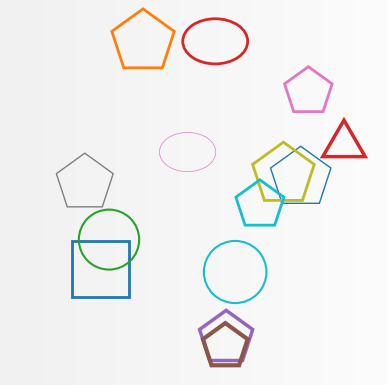[{"shape": "square", "thickness": 2, "radius": 0.36, "center": [0.26, 0.302]}, {"shape": "pentagon", "thickness": 1, "radius": 0.41, "center": [0.776, 0.538]}, {"shape": "pentagon", "thickness": 2, "radius": 0.42, "center": [0.369, 0.892]}, {"shape": "circle", "thickness": 1.5, "radius": 0.39, "center": [0.281, 0.378]}, {"shape": "triangle", "thickness": 2.5, "radius": 0.32, "center": [0.888, 0.625]}, {"shape": "oval", "thickness": 2, "radius": 0.42, "center": [0.555, 0.893]}, {"shape": "pentagon", "thickness": 2.5, "radius": 0.36, "center": [0.584, 0.122]}, {"shape": "pentagon", "thickness": 3, "radius": 0.3, "center": [0.581, 0.1]}, {"shape": "pentagon", "thickness": 2, "radius": 0.32, "center": [0.796, 0.762]}, {"shape": "oval", "thickness": 0.5, "radius": 0.36, "center": [0.484, 0.605]}, {"shape": "pentagon", "thickness": 1, "radius": 0.39, "center": [0.219, 0.525]}, {"shape": "pentagon", "thickness": 2, "radius": 0.42, "center": [0.731, 0.547]}, {"shape": "pentagon", "thickness": 2, "radius": 0.33, "center": [0.671, 0.468]}, {"shape": "circle", "thickness": 1.5, "radius": 0.4, "center": [0.607, 0.294]}]